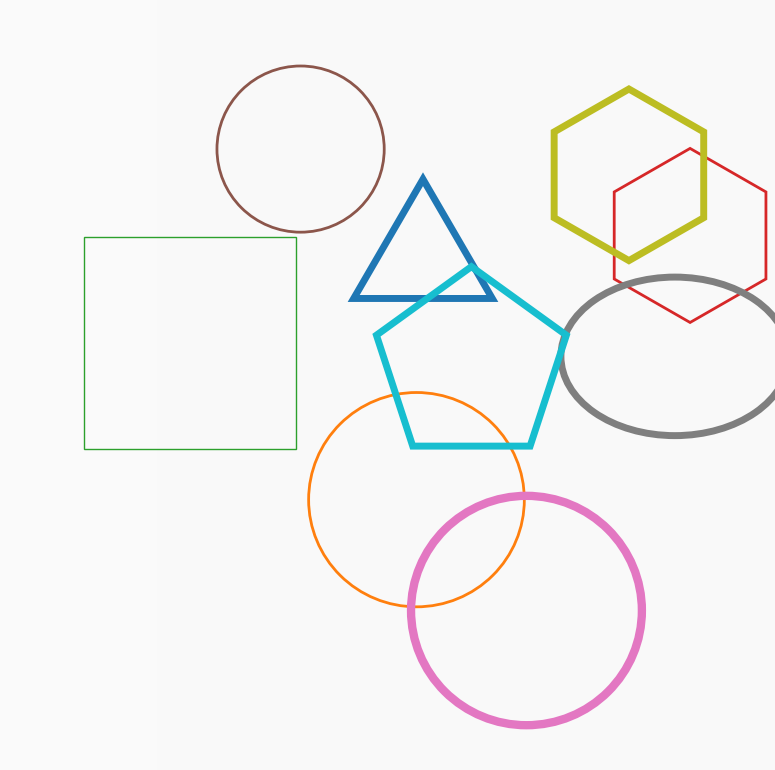[{"shape": "triangle", "thickness": 2.5, "radius": 0.52, "center": [0.546, 0.664]}, {"shape": "circle", "thickness": 1, "radius": 0.7, "center": [0.537, 0.351]}, {"shape": "square", "thickness": 0.5, "radius": 0.69, "center": [0.245, 0.554]}, {"shape": "hexagon", "thickness": 1, "radius": 0.57, "center": [0.89, 0.694]}, {"shape": "circle", "thickness": 1, "radius": 0.54, "center": [0.388, 0.806]}, {"shape": "circle", "thickness": 3, "radius": 0.74, "center": [0.679, 0.207]}, {"shape": "oval", "thickness": 2.5, "radius": 0.74, "center": [0.871, 0.537]}, {"shape": "hexagon", "thickness": 2.5, "radius": 0.56, "center": [0.812, 0.773]}, {"shape": "pentagon", "thickness": 2.5, "radius": 0.64, "center": [0.608, 0.525]}]